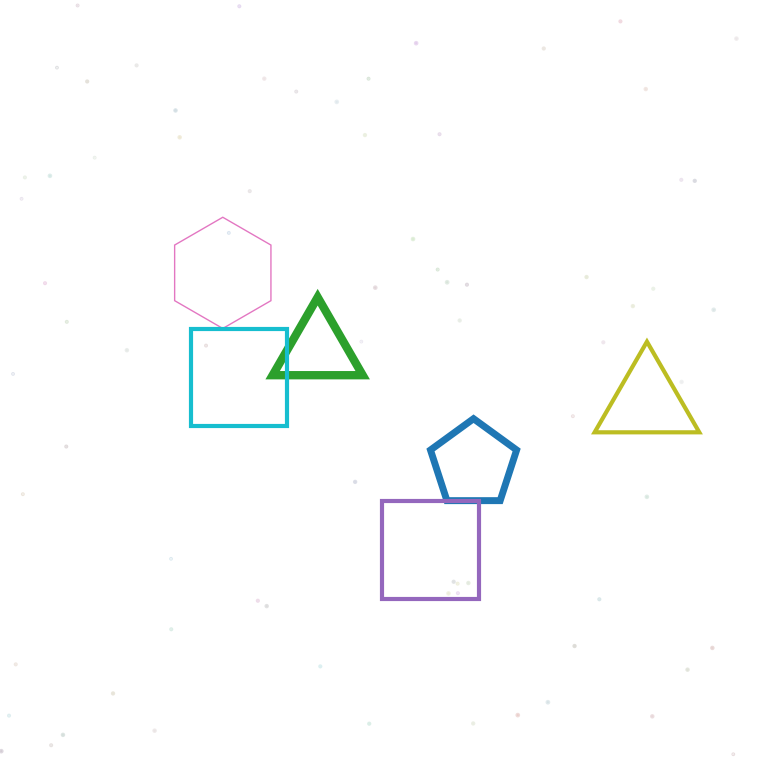[{"shape": "pentagon", "thickness": 2.5, "radius": 0.29, "center": [0.615, 0.397]}, {"shape": "triangle", "thickness": 3, "radius": 0.34, "center": [0.413, 0.546]}, {"shape": "square", "thickness": 1.5, "radius": 0.32, "center": [0.559, 0.286]}, {"shape": "hexagon", "thickness": 0.5, "radius": 0.36, "center": [0.289, 0.646]}, {"shape": "triangle", "thickness": 1.5, "radius": 0.39, "center": [0.84, 0.478]}, {"shape": "square", "thickness": 1.5, "radius": 0.31, "center": [0.311, 0.51]}]